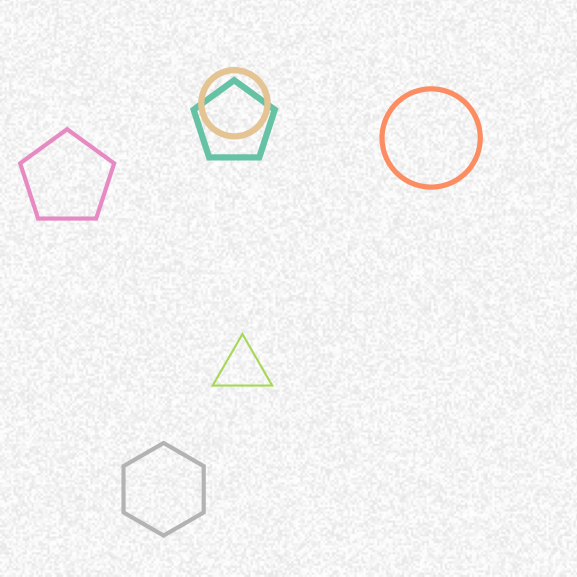[{"shape": "pentagon", "thickness": 3, "radius": 0.37, "center": [0.405, 0.786]}, {"shape": "circle", "thickness": 2.5, "radius": 0.43, "center": [0.747, 0.76]}, {"shape": "pentagon", "thickness": 2, "radius": 0.43, "center": [0.116, 0.69]}, {"shape": "triangle", "thickness": 1, "radius": 0.3, "center": [0.42, 0.361]}, {"shape": "circle", "thickness": 3, "radius": 0.29, "center": [0.406, 0.82]}, {"shape": "hexagon", "thickness": 2, "radius": 0.4, "center": [0.283, 0.152]}]